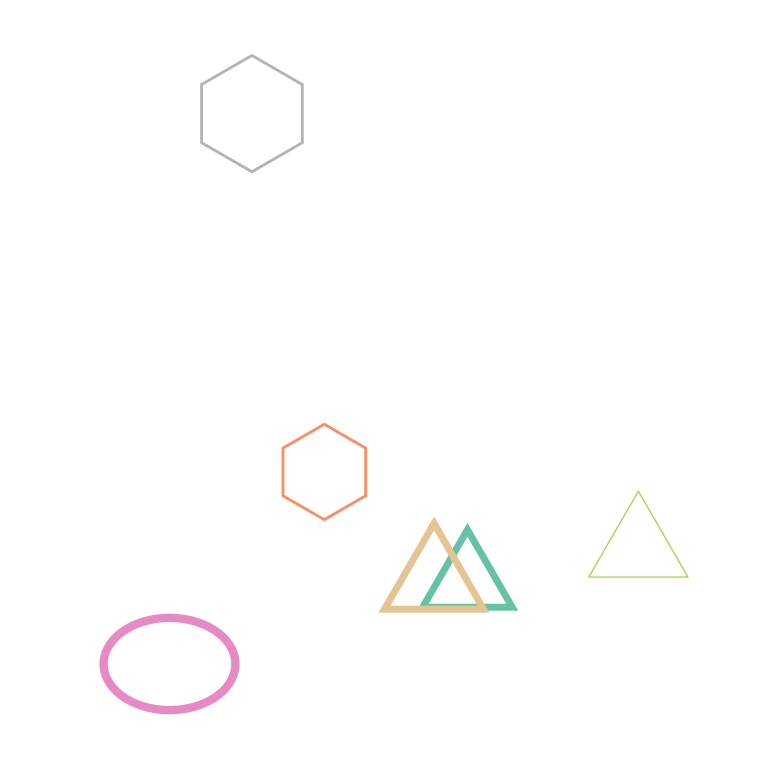[{"shape": "triangle", "thickness": 2.5, "radius": 0.34, "center": [0.607, 0.245]}, {"shape": "hexagon", "thickness": 1, "radius": 0.31, "center": [0.421, 0.387]}, {"shape": "oval", "thickness": 3, "radius": 0.43, "center": [0.22, 0.138]}, {"shape": "triangle", "thickness": 0.5, "radius": 0.37, "center": [0.829, 0.288]}, {"shape": "triangle", "thickness": 2.5, "radius": 0.37, "center": [0.564, 0.246]}, {"shape": "hexagon", "thickness": 1, "radius": 0.38, "center": [0.327, 0.852]}]